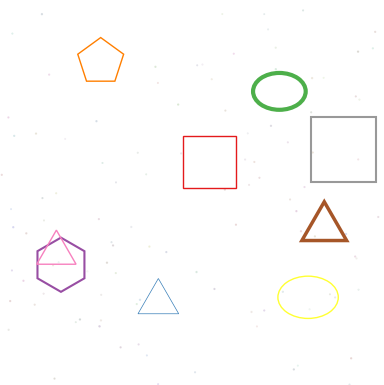[{"shape": "square", "thickness": 1, "radius": 0.34, "center": [0.544, 0.579]}, {"shape": "triangle", "thickness": 0.5, "radius": 0.31, "center": [0.411, 0.216]}, {"shape": "oval", "thickness": 3, "radius": 0.34, "center": [0.726, 0.763]}, {"shape": "hexagon", "thickness": 1.5, "radius": 0.35, "center": [0.158, 0.312]}, {"shape": "pentagon", "thickness": 1, "radius": 0.31, "center": [0.262, 0.84]}, {"shape": "oval", "thickness": 1, "radius": 0.39, "center": [0.8, 0.228]}, {"shape": "triangle", "thickness": 2.5, "radius": 0.34, "center": [0.842, 0.409]}, {"shape": "triangle", "thickness": 1, "radius": 0.3, "center": [0.146, 0.343]}, {"shape": "square", "thickness": 1.5, "radius": 0.42, "center": [0.892, 0.613]}]